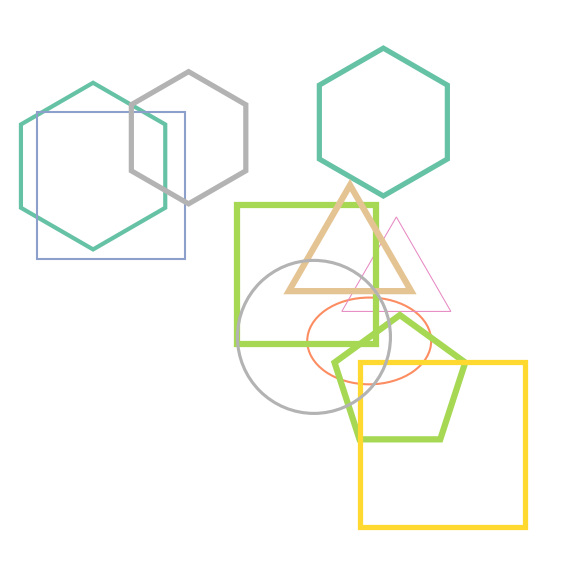[{"shape": "hexagon", "thickness": 2, "radius": 0.72, "center": [0.161, 0.712]}, {"shape": "hexagon", "thickness": 2.5, "radius": 0.64, "center": [0.664, 0.788]}, {"shape": "oval", "thickness": 1, "radius": 0.54, "center": [0.639, 0.409]}, {"shape": "square", "thickness": 1, "radius": 0.64, "center": [0.192, 0.678]}, {"shape": "triangle", "thickness": 0.5, "radius": 0.55, "center": [0.686, 0.514]}, {"shape": "square", "thickness": 3, "radius": 0.6, "center": [0.53, 0.524]}, {"shape": "pentagon", "thickness": 3, "radius": 0.59, "center": [0.692, 0.335]}, {"shape": "square", "thickness": 2.5, "radius": 0.71, "center": [0.767, 0.229]}, {"shape": "triangle", "thickness": 3, "radius": 0.61, "center": [0.606, 0.556]}, {"shape": "hexagon", "thickness": 2.5, "radius": 0.57, "center": [0.327, 0.761]}, {"shape": "circle", "thickness": 1.5, "radius": 0.66, "center": [0.544, 0.416]}]